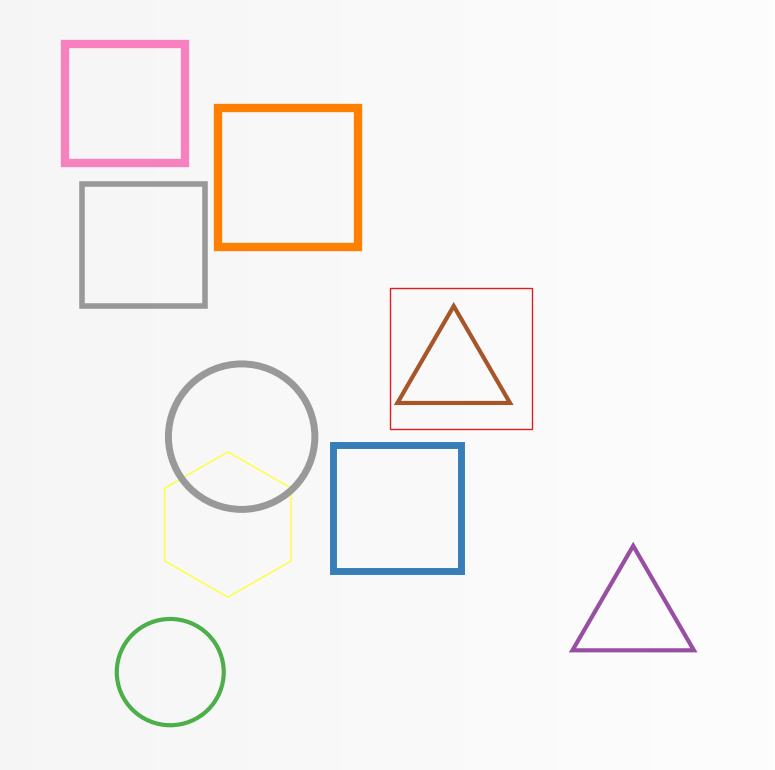[{"shape": "square", "thickness": 0.5, "radius": 0.46, "center": [0.595, 0.534]}, {"shape": "square", "thickness": 2.5, "radius": 0.41, "center": [0.512, 0.34]}, {"shape": "circle", "thickness": 1.5, "radius": 0.35, "center": [0.22, 0.127]}, {"shape": "triangle", "thickness": 1.5, "radius": 0.45, "center": [0.817, 0.201]}, {"shape": "square", "thickness": 3, "radius": 0.45, "center": [0.372, 0.77]}, {"shape": "hexagon", "thickness": 0.5, "radius": 0.47, "center": [0.294, 0.319]}, {"shape": "triangle", "thickness": 1.5, "radius": 0.42, "center": [0.585, 0.519]}, {"shape": "square", "thickness": 3, "radius": 0.39, "center": [0.162, 0.866]}, {"shape": "circle", "thickness": 2.5, "radius": 0.47, "center": [0.312, 0.433]}, {"shape": "square", "thickness": 2, "radius": 0.39, "center": [0.185, 0.682]}]